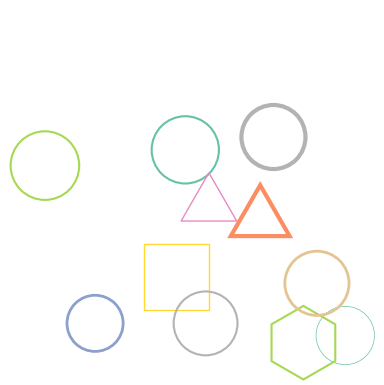[{"shape": "circle", "thickness": 1.5, "radius": 0.44, "center": [0.481, 0.611]}, {"shape": "circle", "thickness": 0.5, "radius": 0.38, "center": [0.897, 0.129]}, {"shape": "triangle", "thickness": 3, "radius": 0.44, "center": [0.676, 0.431]}, {"shape": "circle", "thickness": 2, "radius": 0.36, "center": [0.247, 0.16]}, {"shape": "triangle", "thickness": 1, "radius": 0.42, "center": [0.543, 0.468]}, {"shape": "circle", "thickness": 1.5, "radius": 0.45, "center": [0.117, 0.57]}, {"shape": "hexagon", "thickness": 1.5, "radius": 0.48, "center": [0.788, 0.11]}, {"shape": "square", "thickness": 1, "radius": 0.42, "center": [0.459, 0.281]}, {"shape": "circle", "thickness": 2, "radius": 0.42, "center": [0.823, 0.264]}, {"shape": "circle", "thickness": 1.5, "radius": 0.41, "center": [0.534, 0.16]}, {"shape": "circle", "thickness": 3, "radius": 0.42, "center": [0.71, 0.644]}]